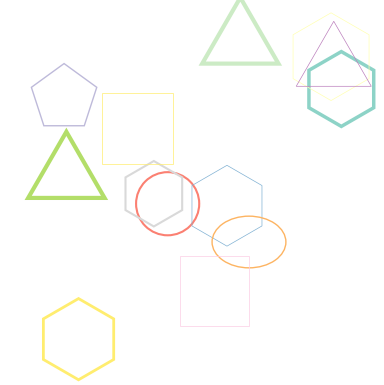[{"shape": "hexagon", "thickness": 2.5, "radius": 0.49, "center": [0.887, 0.769]}, {"shape": "hexagon", "thickness": 0.5, "radius": 0.57, "center": [0.86, 0.853]}, {"shape": "pentagon", "thickness": 1, "radius": 0.45, "center": [0.166, 0.746]}, {"shape": "circle", "thickness": 1.5, "radius": 0.41, "center": [0.435, 0.471]}, {"shape": "hexagon", "thickness": 0.5, "radius": 0.52, "center": [0.59, 0.466]}, {"shape": "oval", "thickness": 1, "radius": 0.48, "center": [0.647, 0.371]}, {"shape": "triangle", "thickness": 3, "radius": 0.57, "center": [0.172, 0.543]}, {"shape": "square", "thickness": 0.5, "radius": 0.45, "center": [0.558, 0.244]}, {"shape": "hexagon", "thickness": 1.5, "radius": 0.42, "center": [0.4, 0.497]}, {"shape": "triangle", "thickness": 0.5, "radius": 0.56, "center": [0.867, 0.832]}, {"shape": "triangle", "thickness": 3, "radius": 0.57, "center": [0.624, 0.892]}, {"shape": "square", "thickness": 0.5, "radius": 0.46, "center": [0.356, 0.666]}, {"shape": "hexagon", "thickness": 2, "radius": 0.53, "center": [0.204, 0.119]}]